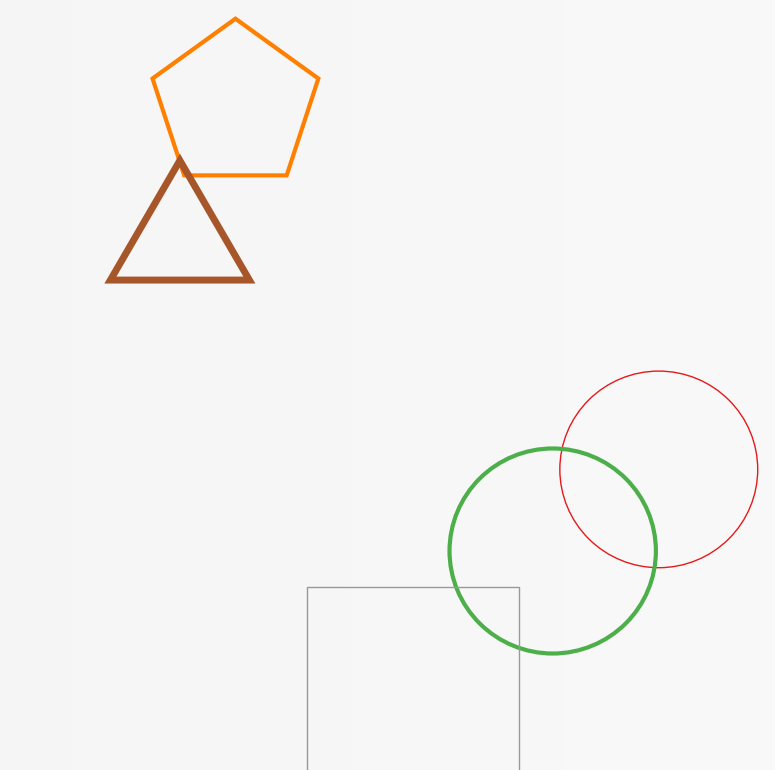[{"shape": "circle", "thickness": 0.5, "radius": 0.64, "center": [0.85, 0.39]}, {"shape": "circle", "thickness": 1.5, "radius": 0.67, "center": [0.713, 0.284]}, {"shape": "pentagon", "thickness": 1.5, "radius": 0.56, "center": [0.304, 0.863]}, {"shape": "triangle", "thickness": 2.5, "radius": 0.52, "center": [0.232, 0.688]}, {"shape": "square", "thickness": 0.5, "radius": 0.68, "center": [0.533, 0.101]}]